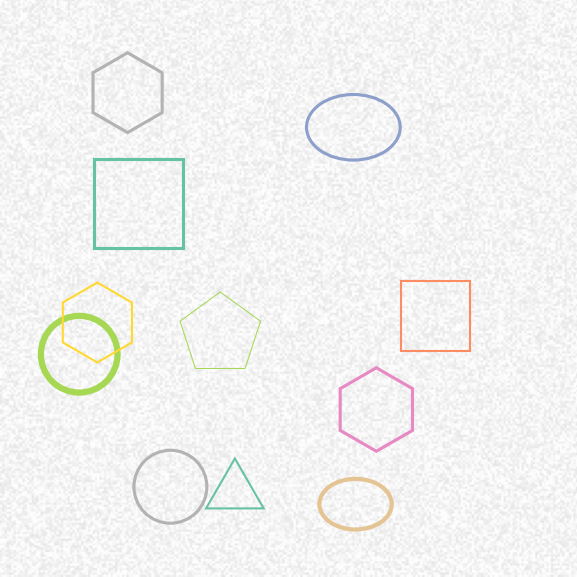[{"shape": "square", "thickness": 1.5, "radius": 0.38, "center": [0.24, 0.647]}, {"shape": "triangle", "thickness": 1, "radius": 0.29, "center": [0.407, 0.148]}, {"shape": "square", "thickness": 1, "radius": 0.3, "center": [0.754, 0.452]}, {"shape": "oval", "thickness": 1.5, "radius": 0.41, "center": [0.612, 0.779]}, {"shape": "hexagon", "thickness": 1.5, "radius": 0.36, "center": [0.652, 0.29]}, {"shape": "pentagon", "thickness": 0.5, "radius": 0.37, "center": [0.381, 0.42]}, {"shape": "circle", "thickness": 3, "radius": 0.33, "center": [0.137, 0.386]}, {"shape": "hexagon", "thickness": 1, "radius": 0.35, "center": [0.169, 0.441]}, {"shape": "oval", "thickness": 2, "radius": 0.31, "center": [0.616, 0.126]}, {"shape": "circle", "thickness": 1.5, "radius": 0.32, "center": [0.295, 0.156]}, {"shape": "hexagon", "thickness": 1.5, "radius": 0.35, "center": [0.221, 0.839]}]